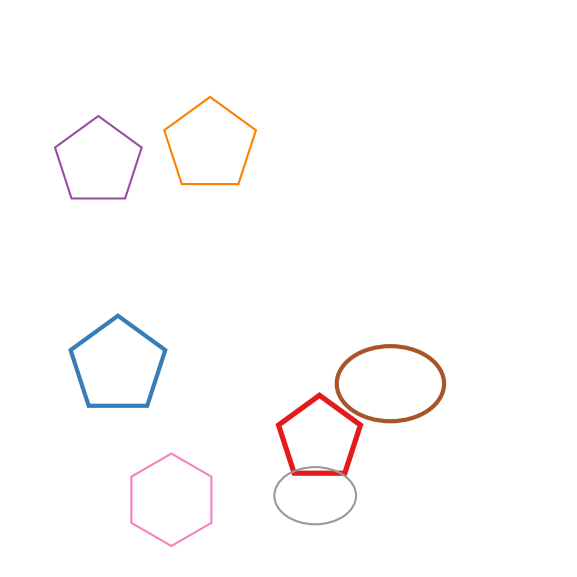[{"shape": "pentagon", "thickness": 2.5, "radius": 0.37, "center": [0.553, 0.24]}, {"shape": "pentagon", "thickness": 2, "radius": 0.43, "center": [0.204, 0.366]}, {"shape": "pentagon", "thickness": 1, "radius": 0.39, "center": [0.17, 0.719]}, {"shape": "pentagon", "thickness": 1, "radius": 0.42, "center": [0.364, 0.748]}, {"shape": "oval", "thickness": 2, "radius": 0.46, "center": [0.676, 0.335]}, {"shape": "hexagon", "thickness": 1, "radius": 0.4, "center": [0.297, 0.134]}, {"shape": "oval", "thickness": 1, "radius": 0.35, "center": [0.546, 0.141]}]